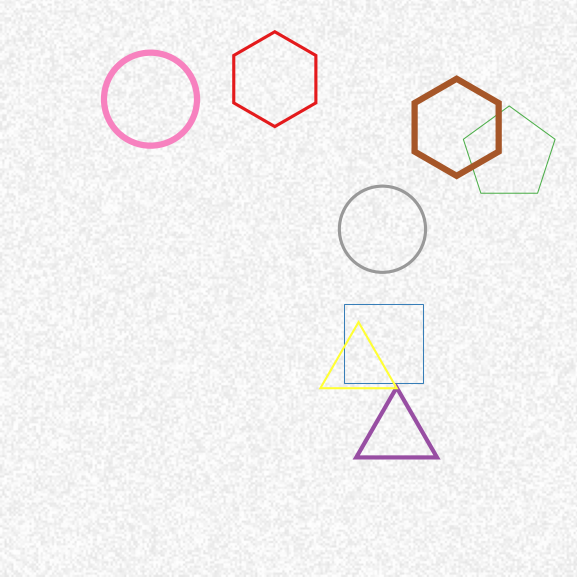[{"shape": "hexagon", "thickness": 1.5, "radius": 0.41, "center": [0.476, 0.862]}, {"shape": "square", "thickness": 0.5, "radius": 0.35, "center": [0.664, 0.404]}, {"shape": "pentagon", "thickness": 0.5, "radius": 0.42, "center": [0.882, 0.732]}, {"shape": "triangle", "thickness": 2, "radius": 0.4, "center": [0.687, 0.247]}, {"shape": "triangle", "thickness": 1, "radius": 0.38, "center": [0.621, 0.365]}, {"shape": "hexagon", "thickness": 3, "radius": 0.42, "center": [0.791, 0.779]}, {"shape": "circle", "thickness": 3, "radius": 0.4, "center": [0.261, 0.827]}, {"shape": "circle", "thickness": 1.5, "radius": 0.37, "center": [0.662, 0.602]}]